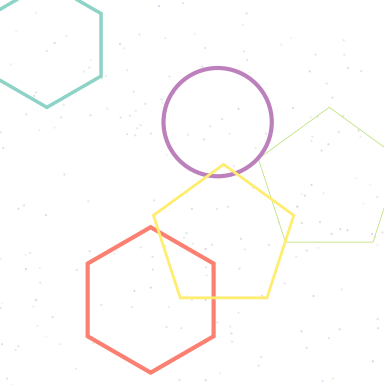[{"shape": "hexagon", "thickness": 2.5, "radius": 0.81, "center": [0.122, 0.884]}, {"shape": "hexagon", "thickness": 3, "radius": 0.94, "center": [0.391, 0.221]}, {"shape": "pentagon", "thickness": 0.5, "radius": 0.97, "center": [0.855, 0.528]}, {"shape": "circle", "thickness": 3, "radius": 0.7, "center": [0.565, 0.683]}, {"shape": "pentagon", "thickness": 2, "radius": 0.96, "center": [0.581, 0.381]}]